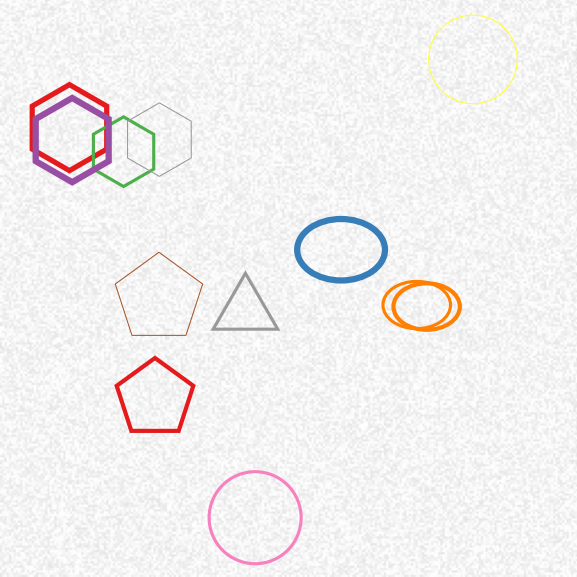[{"shape": "hexagon", "thickness": 2.5, "radius": 0.37, "center": [0.12, 0.778]}, {"shape": "pentagon", "thickness": 2, "radius": 0.35, "center": [0.268, 0.309]}, {"shape": "oval", "thickness": 3, "radius": 0.38, "center": [0.591, 0.567]}, {"shape": "hexagon", "thickness": 1.5, "radius": 0.3, "center": [0.214, 0.736]}, {"shape": "hexagon", "thickness": 3, "radius": 0.36, "center": [0.125, 0.757]}, {"shape": "oval", "thickness": 2, "radius": 0.29, "center": [0.739, 0.468]}, {"shape": "oval", "thickness": 1.5, "radius": 0.29, "center": [0.722, 0.471]}, {"shape": "circle", "thickness": 0.5, "radius": 0.38, "center": [0.819, 0.896]}, {"shape": "pentagon", "thickness": 0.5, "radius": 0.4, "center": [0.275, 0.483]}, {"shape": "circle", "thickness": 1.5, "radius": 0.4, "center": [0.442, 0.103]}, {"shape": "hexagon", "thickness": 0.5, "radius": 0.32, "center": [0.276, 0.757]}, {"shape": "triangle", "thickness": 1.5, "radius": 0.32, "center": [0.425, 0.461]}]